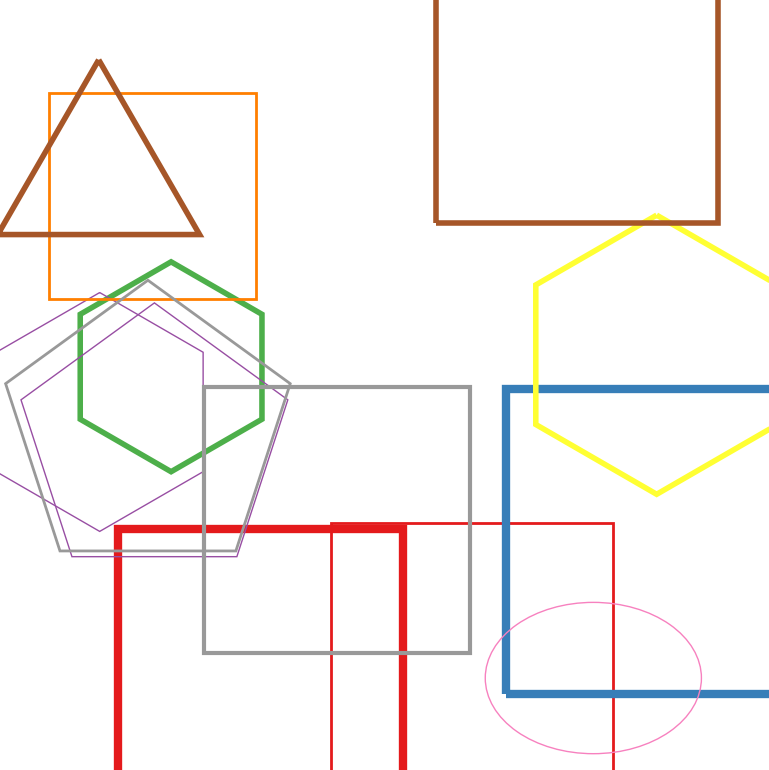[{"shape": "square", "thickness": 1, "radius": 0.92, "center": [0.613, 0.137]}, {"shape": "square", "thickness": 3, "radius": 0.92, "center": [0.338, 0.128]}, {"shape": "square", "thickness": 3, "radius": 0.99, "center": [0.855, 0.297]}, {"shape": "hexagon", "thickness": 2, "radius": 0.68, "center": [0.222, 0.524]}, {"shape": "hexagon", "thickness": 0.5, "radius": 0.78, "center": [0.129, 0.465]}, {"shape": "pentagon", "thickness": 0.5, "radius": 0.91, "center": [0.201, 0.424]}, {"shape": "square", "thickness": 1, "radius": 0.67, "center": [0.198, 0.745]}, {"shape": "hexagon", "thickness": 2, "radius": 0.91, "center": [0.853, 0.539]}, {"shape": "square", "thickness": 2, "radius": 0.92, "center": [0.749, 0.894]}, {"shape": "triangle", "thickness": 2, "radius": 0.76, "center": [0.128, 0.771]}, {"shape": "oval", "thickness": 0.5, "radius": 0.7, "center": [0.771, 0.119]}, {"shape": "square", "thickness": 1.5, "radius": 0.86, "center": [0.438, 0.325]}, {"shape": "pentagon", "thickness": 1, "radius": 0.97, "center": [0.192, 0.442]}]